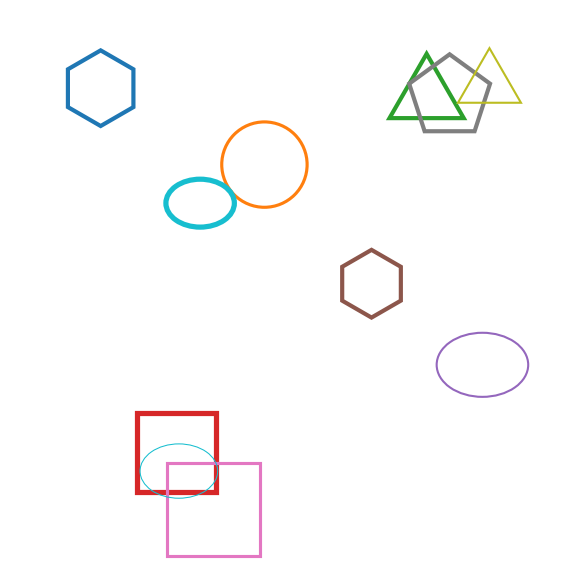[{"shape": "hexagon", "thickness": 2, "radius": 0.33, "center": [0.174, 0.846]}, {"shape": "circle", "thickness": 1.5, "radius": 0.37, "center": [0.458, 0.714]}, {"shape": "triangle", "thickness": 2, "radius": 0.37, "center": [0.739, 0.832]}, {"shape": "square", "thickness": 2.5, "radius": 0.35, "center": [0.305, 0.216]}, {"shape": "oval", "thickness": 1, "radius": 0.4, "center": [0.835, 0.367]}, {"shape": "hexagon", "thickness": 2, "radius": 0.29, "center": [0.643, 0.508]}, {"shape": "square", "thickness": 1.5, "radius": 0.4, "center": [0.369, 0.116]}, {"shape": "pentagon", "thickness": 2, "radius": 0.37, "center": [0.779, 0.831]}, {"shape": "triangle", "thickness": 1, "radius": 0.31, "center": [0.848, 0.853]}, {"shape": "oval", "thickness": 0.5, "radius": 0.34, "center": [0.31, 0.183]}, {"shape": "oval", "thickness": 2.5, "radius": 0.3, "center": [0.347, 0.647]}]